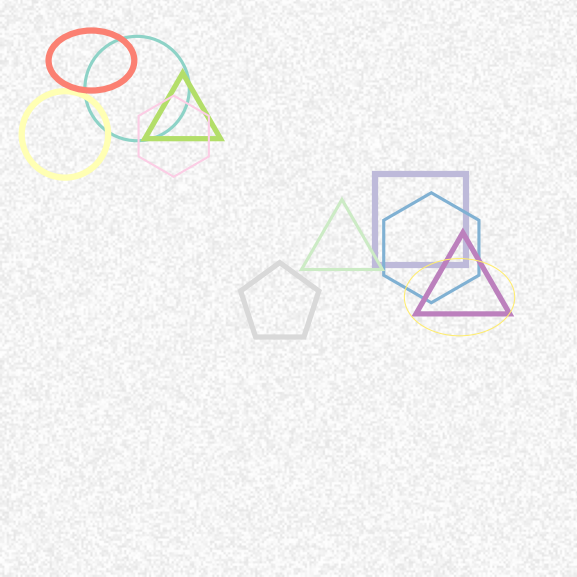[{"shape": "circle", "thickness": 1.5, "radius": 0.45, "center": [0.237, 0.846]}, {"shape": "circle", "thickness": 3, "radius": 0.37, "center": [0.112, 0.766]}, {"shape": "square", "thickness": 3, "radius": 0.39, "center": [0.728, 0.619]}, {"shape": "oval", "thickness": 3, "radius": 0.37, "center": [0.158, 0.894]}, {"shape": "hexagon", "thickness": 1.5, "radius": 0.48, "center": [0.747, 0.57]}, {"shape": "triangle", "thickness": 2.5, "radius": 0.38, "center": [0.316, 0.797]}, {"shape": "hexagon", "thickness": 1, "radius": 0.35, "center": [0.301, 0.763]}, {"shape": "pentagon", "thickness": 2.5, "radius": 0.36, "center": [0.484, 0.473]}, {"shape": "triangle", "thickness": 2.5, "radius": 0.47, "center": [0.801, 0.502]}, {"shape": "triangle", "thickness": 1.5, "radius": 0.4, "center": [0.592, 0.573]}, {"shape": "oval", "thickness": 0.5, "radius": 0.48, "center": [0.796, 0.485]}]